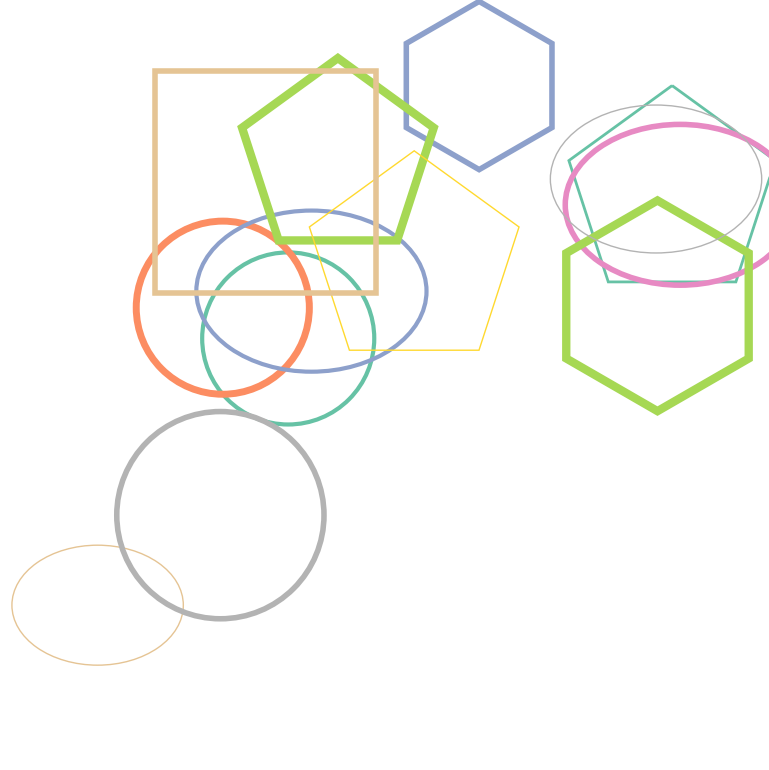[{"shape": "circle", "thickness": 1.5, "radius": 0.56, "center": [0.374, 0.56]}, {"shape": "pentagon", "thickness": 1, "radius": 0.7, "center": [0.873, 0.748]}, {"shape": "circle", "thickness": 2.5, "radius": 0.56, "center": [0.289, 0.6]}, {"shape": "hexagon", "thickness": 2, "radius": 0.55, "center": [0.622, 0.889]}, {"shape": "oval", "thickness": 1.5, "radius": 0.75, "center": [0.404, 0.622]}, {"shape": "oval", "thickness": 2, "radius": 0.75, "center": [0.883, 0.734]}, {"shape": "hexagon", "thickness": 3, "radius": 0.68, "center": [0.854, 0.603]}, {"shape": "pentagon", "thickness": 3, "radius": 0.65, "center": [0.439, 0.794]}, {"shape": "pentagon", "thickness": 0.5, "radius": 0.72, "center": [0.538, 0.661]}, {"shape": "oval", "thickness": 0.5, "radius": 0.56, "center": [0.127, 0.214]}, {"shape": "square", "thickness": 2, "radius": 0.72, "center": [0.345, 0.763]}, {"shape": "circle", "thickness": 2, "radius": 0.67, "center": [0.286, 0.331]}, {"shape": "oval", "thickness": 0.5, "radius": 0.69, "center": [0.852, 0.768]}]